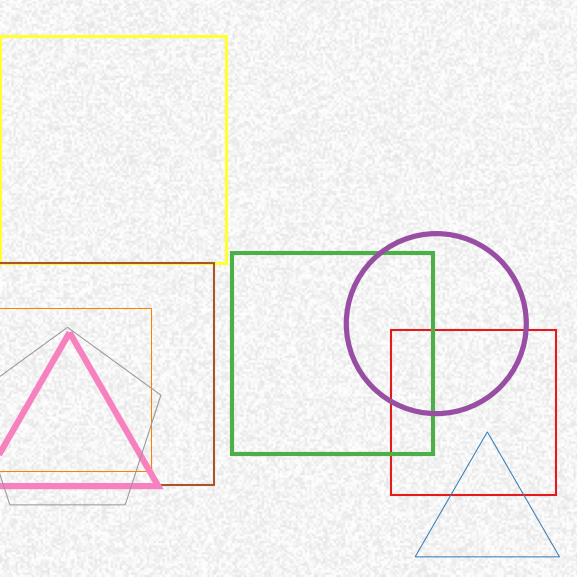[{"shape": "square", "thickness": 1, "radius": 0.72, "center": [0.82, 0.285]}, {"shape": "triangle", "thickness": 0.5, "radius": 0.72, "center": [0.844, 0.107]}, {"shape": "square", "thickness": 2, "radius": 0.87, "center": [0.575, 0.387]}, {"shape": "circle", "thickness": 2.5, "radius": 0.78, "center": [0.755, 0.439]}, {"shape": "square", "thickness": 0.5, "radius": 0.71, "center": [0.12, 0.325]}, {"shape": "square", "thickness": 1.5, "radius": 0.98, "center": [0.196, 0.74]}, {"shape": "square", "thickness": 1, "radius": 0.96, "center": [0.178, 0.352]}, {"shape": "triangle", "thickness": 3, "radius": 0.89, "center": [0.121, 0.246]}, {"shape": "pentagon", "thickness": 0.5, "radius": 0.85, "center": [0.117, 0.262]}]